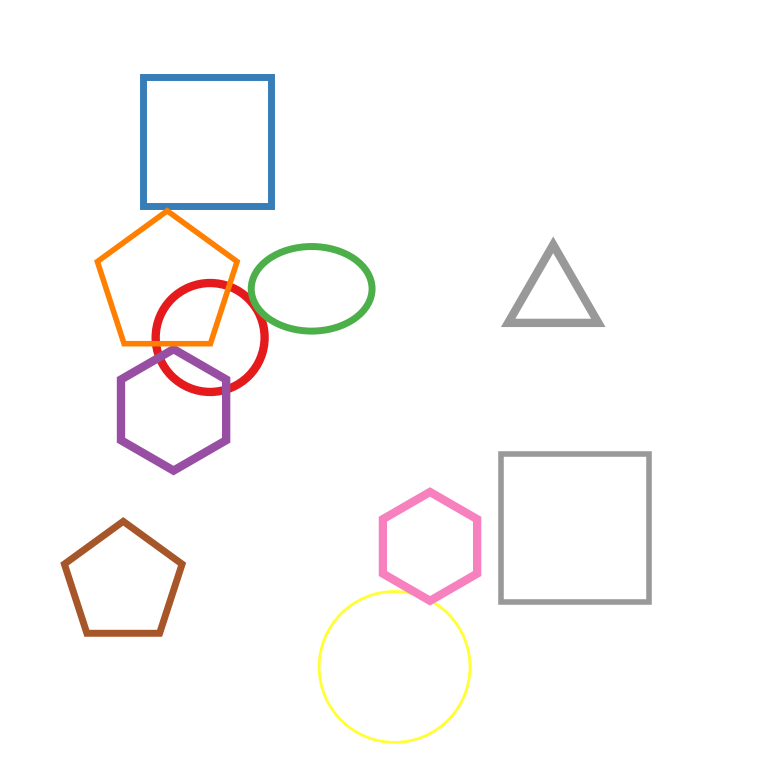[{"shape": "circle", "thickness": 3, "radius": 0.35, "center": [0.273, 0.562]}, {"shape": "square", "thickness": 2.5, "radius": 0.42, "center": [0.269, 0.816]}, {"shape": "oval", "thickness": 2.5, "radius": 0.39, "center": [0.405, 0.625]}, {"shape": "hexagon", "thickness": 3, "radius": 0.39, "center": [0.225, 0.468]}, {"shape": "pentagon", "thickness": 2, "radius": 0.48, "center": [0.217, 0.631]}, {"shape": "circle", "thickness": 1, "radius": 0.49, "center": [0.512, 0.134]}, {"shape": "pentagon", "thickness": 2.5, "radius": 0.4, "center": [0.16, 0.243]}, {"shape": "hexagon", "thickness": 3, "radius": 0.35, "center": [0.558, 0.29]}, {"shape": "square", "thickness": 2, "radius": 0.48, "center": [0.747, 0.315]}, {"shape": "triangle", "thickness": 3, "radius": 0.34, "center": [0.718, 0.614]}]